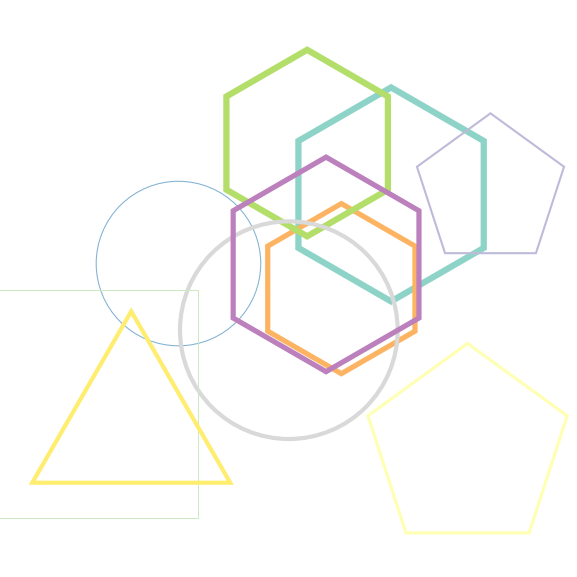[{"shape": "hexagon", "thickness": 3, "radius": 0.93, "center": [0.677, 0.662]}, {"shape": "pentagon", "thickness": 1.5, "radius": 0.91, "center": [0.81, 0.223]}, {"shape": "pentagon", "thickness": 1, "radius": 0.67, "center": [0.849, 0.669]}, {"shape": "circle", "thickness": 0.5, "radius": 0.71, "center": [0.309, 0.543]}, {"shape": "hexagon", "thickness": 2.5, "radius": 0.74, "center": [0.591, 0.499]}, {"shape": "hexagon", "thickness": 3, "radius": 0.81, "center": [0.532, 0.751]}, {"shape": "circle", "thickness": 2, "radius": 0.94, "center": [0.5, 0.427]}, {"shape": "hexagon", "thickness": 2.5, "radius": 0.93, "center": [0.565, 0.541]}, {"shape": "square", "thickness": 0.5, "radius": 0.99, "center": [0.146, 0.3]}, {"shape": "triangle", "thickness": 2, "radius": 0.99, "center": [0.227, 0.262]}]